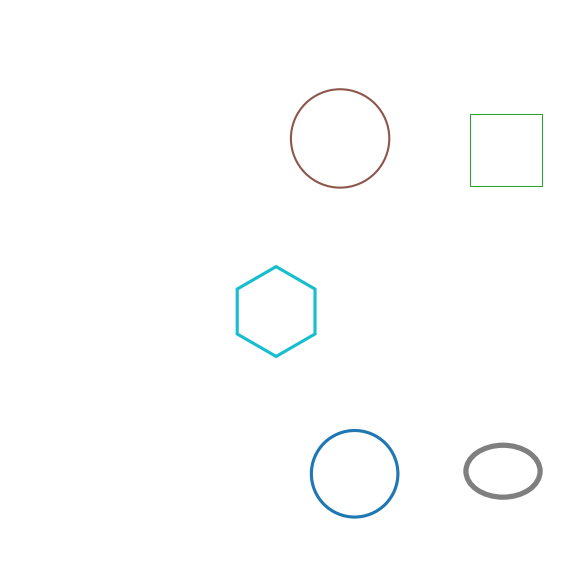[{"shape": "circle", "thickness": 1.5, "radius": 0.37, "center": [0.614, 0.179]}, {"shape": "square", "thickness": 0.5, "radius": 0.31, "center": [0.876, 0.739]}, {"shape": "circle", "thickness": 1, "radius": 0.43, "center": [0.589, 0.759]}, {"shape": "oval", "thickness": 2.5, "radius": 0.32, "center": [0.871, 0.183]}, {"shape": "hexagon", "thickness": 1.5, "radius": 0.39, "center": [0.478, 0.46]}]